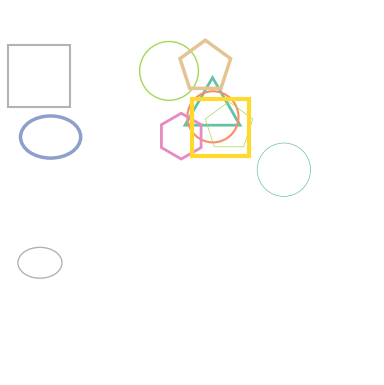[{"shape": "circle", "thickness": 0.5, "radius": 0.35, "center": [0.737, 0.559]}, {"shape": "triangle", "thickness": 2, "radius": 0.41, "center": [0.552, 0.716]}, {"shape": "circle", "thickness": 1.5, "radius": 0.33, "center": [0.553, 0.697]}, {"shape": "oval", "thickness": 2.5, "radius": 0.39, "center": [0.131, 0.644]}, {"shape": "hexagon", "thickness": 2, "radius": 0.3, "center": [0.471, 0.646]}, {"shape": "circle", "thickness": 1, "radius": 0.38, "center": [0.439, 0.816]}, {"shape": "pentagon", "thickness": 0.5, "radius": 0.32, "center": [0.595, 0.671]}, {"shape": "square", "thickness": 3, "radius": 0.37, "center": [0.572, 0.669]}, {"shape": "pentagon", "thickness": 2.5, "radius": 0.35, "center": [0.533, 0.826]}, {"shape": "square", "thickness": 1.5, "radius": 0.4, "center": [0.102, 0.802]}, {"shape": "oval", "thickness": 1, "radius": 0.29, "center": [0.104, 0.317]}]